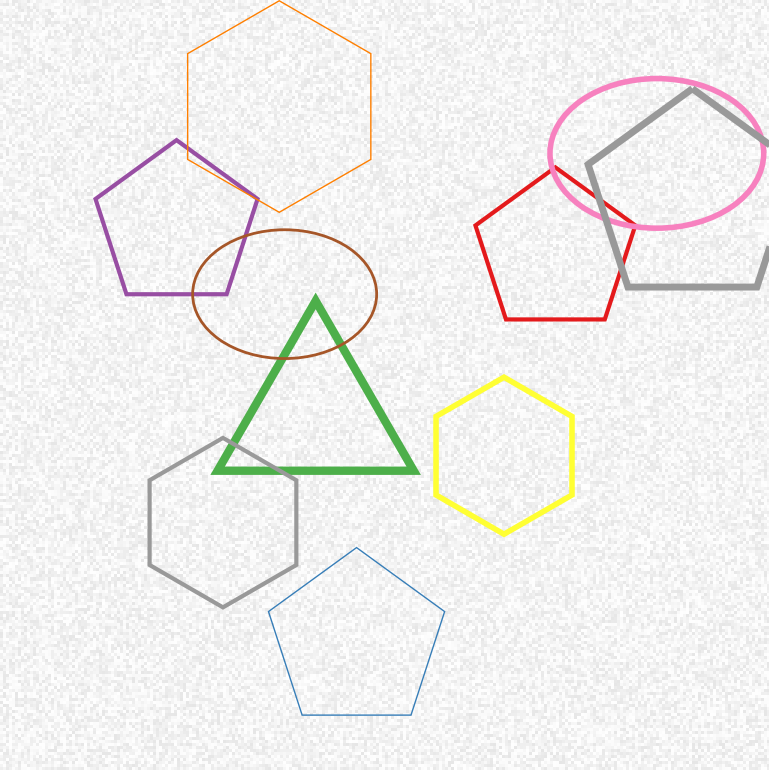[{"shape": "pentagon", "thickness": 1.5, "radius": 0.55, "center": [0.721, 0.673]}, {"shape": "pentagon", "thickness": 0.5, "radius": 0.6, "center": [0.463, 0.169]}, {"shape": "triangle", "thickness": 3, "radius": 0.74, "center": [0.41, 0.462]}, {"shape": "pentagon", "thickness": 1.5, "radius": 0.55, "center": [0.229, 0.707]}, {"shape": "hexagon", "thickness": 0.5, "radius": 0.69, "center": [0.363, 0.862]}, {"shape": "hexagon", "thickness": 2, "radius": 0.51, "center": [0.655, 0.408]}, {"shape": "oval", "thickness": 1, "radius": 0.6, "center": [0.37, 0.618]}, {"shape": "oval", "thickness": 2, "radius": 0.69, "center": [0.853, 0.801]}, {"shape": "pentagon", "thickness": 2.5, "radius": 0.71, "center": [0.899, 0.742]}, {"shape": "hexagon", "thickness": 1.5, "radius": 0.55, "center": [0.29, 0.321]}]